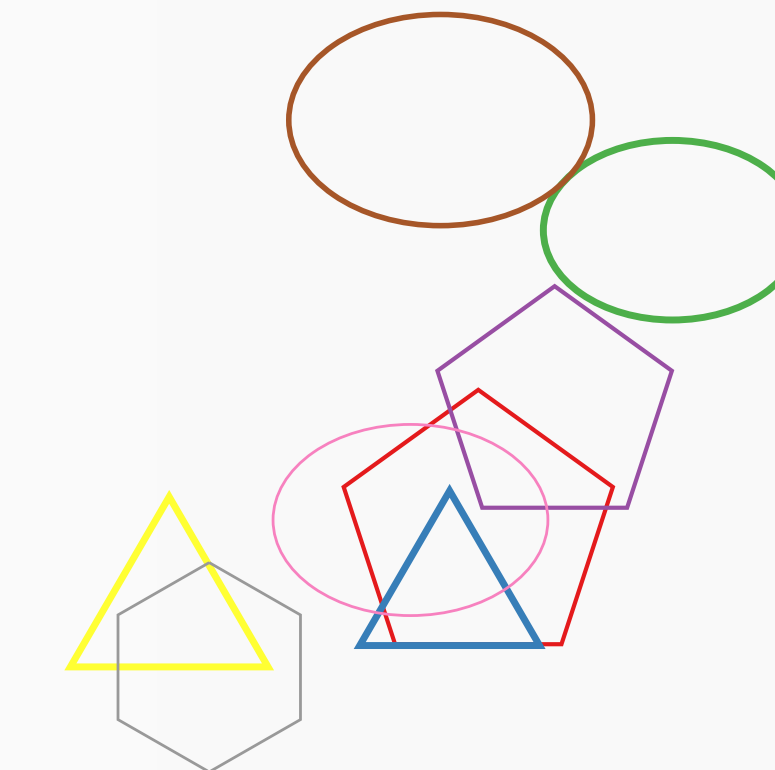[{"shape": "pentagon", "thickness": 1.5, "radius": 0.91, "center": [0.617, 0.311]}, {"shape": "triangle", "thickness": 2.5, "radius": 0.67, "center": [0.58, 0.229]}, {"shape": "oval", "thickness": 2.5, "radius": 0.83, "center": [0.868, 0.701]}, {"shape": "pentagon", "thickness": 1.5, "radius": 0.8, "center": [0.716, 0.469]}, {"shape": "triangle", "thickness": 2.5, "radius": 0.74, "center": [0.218, 0.208]}, {"shape": "oval", "thickness": 2, "radius": 0.98, "center": [0.569, 0.844]}, {"shape": "oval", "thickness": 1, "radius": 0.89, "center": [0.53, 0.325]}, {"shape": "hexagon", "thickness": 1, "radius": 0.68, "center": [0.27, 0.133]}]